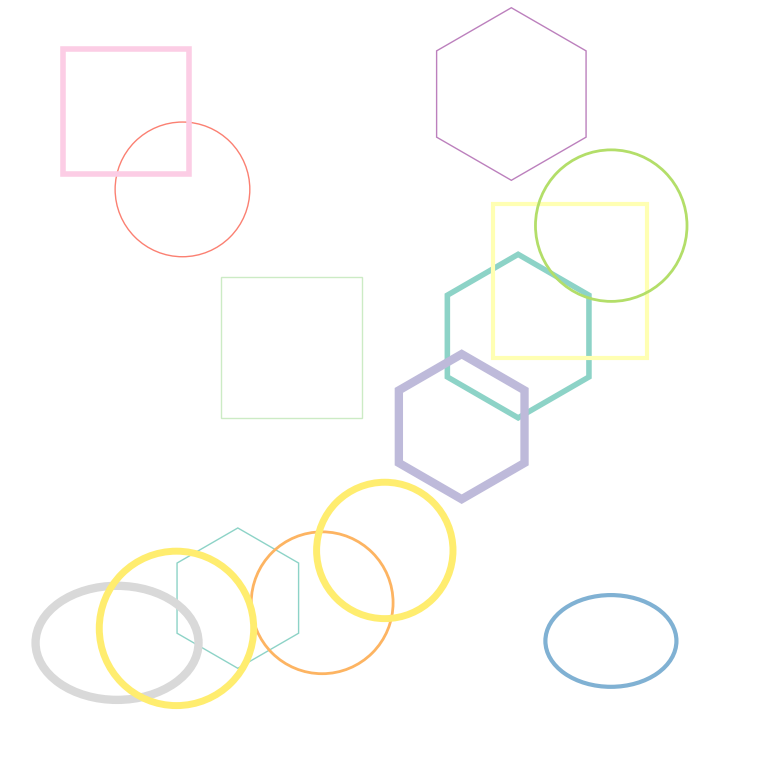[{"shape": "hexagon", "thickness": 2, "radius": 0.53, "center": [0.673, 0.564]}, {"shape": "hexagon", "thickness": 0.5, "radius": 0.46, "center": [0.309, 0.223]}, {"shape": "square", "thickness": 1.5, "radius": 0.5, "center": [0.74, 0.635]}, {"shape": "hexagon", "thickness": 3, "radius": 0.47, "center": [0.6, 0.446]}, {"shape": "circle", "thickness": 0.5, "radius": 0.44, "center": [0.237, 0.754]}, {"shape": "oval", "thickness": 1.5, "radius": 0.43, "center": [0.793, 0.168]}, {"shape": "circle", "thickness": 1, "radius": 0.46, "center": [0.418, 0.217]}, {"shape": "circle", "thickness": 1, "radius": 0.49, "center": [0.794, 0.707]}, {"shape": "square", "thickness": 2, "radius": 0.41, "center": [0.164, 0.855]}, {"shape": "oval", "thickness": 3, "radius": 0.53, "center": [0.152, 0.165]}, {"shape": "hexagon", "thickness": 0.5, "radius": 0.56, "center": [0.664, 0.878]}, {"shape": "square", "thickness": 0.5, "radius": 0.46, "center": [0.378, 0.549]}, {"shape": "circle", "thickness": 2.5, "radius": 0.5, "center": [0.229, 0.184]}, {"shape": "circle", "thickness": 2.5, "radius": 0.44, "center": [0.5, 0.285]}]